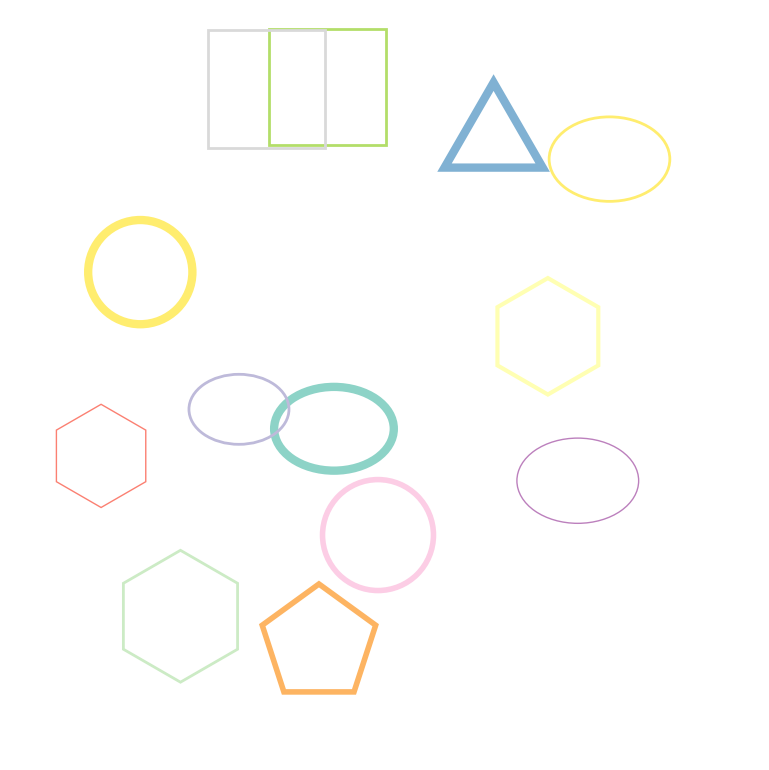[{"shape": "oval", "thickness": 3, "radius": 0.39, "center": [0.434, 0.443]}, {"shape": "hexagon", "thickness": 1.5, "radius": 0.38, "center": [0.712, 0.563]}, {"shape": "oval", "thickness": 1, "radius": 0.32, "center": [0.31, 0.468]}, {"shape": "hexagon", "thickness": 0.5, "radius": 0.33, "center": [0.131, 0.408]}, {"shape": "triangle", "thickness": 3, "radius": 0.37, "center": [0.641, 0.819]}, {"shape": "pentagon", "thickness": 2, "radius": 0.39, "center": [0.414, 0.164]}, {"shape": "square", "thickness": 1, "radius": 0.38, "center": [0.425, 0.887]}, {"shape": "circle", "thickness": 2, "radius": 0.36, "center": [0.491, 0.305]}, {"shape": "square", "thickness": 1, "radius": 0.38, "center": [0.346, 0.884]}, {"shape": "oval", "thickness": 0.5, "radius": 0.4, "center": [0.75, 0.376]}, {"shape": "hexagon", "thickness": 1, "radius": 0.43, "center": [0.234, 0.2]}, {"shape": "oval", "thickness": 1, "radius": 0.39, "center": [0.792, 0.793]}, {"shape": "circle", "thickness": 3, "radius": 0.34, "center": [0.182, 0.647]}]